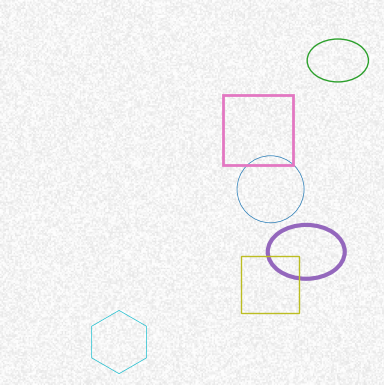[{"shape": "circle", "thickness": 0.5, "radius": 0.44, "center": [0.703, 0.508]}, {"shape": "oval", "thickness": 1, "radius": 0.4, "center": [0.877, 0.843]}, {"shape": "oval", "thickness": 3, "radius": 0.5, "center": [0.795, 0.346]}, {"shape": "square", "thickness": 2, "radius": 0.45, "center": [0.671, 0.662]}, {"shape": "square", "thickness": 1, "radius": 0.37, "center": [0.702, 0.261]}, {"shape": "hexagon", "thickness": 0.5, "radius": 0.41, "center": [0.309, 0.112]}]